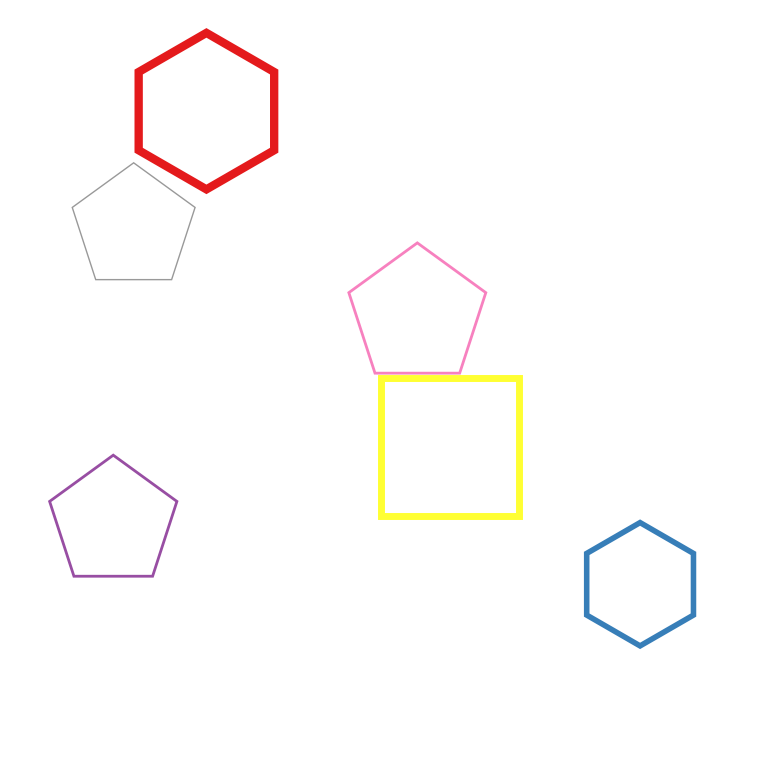[{"shape": "hexagon", "thickness": 3, "radius": 0.51, "center": [0.268, 0.856]}, {"shape": "hexagon", "thickness": 2, "radius": 0.4, "center": [0.831, 0.241]}, {"shape": "pentagon", "thickness": 1, "radius": 0.43, "center": [0.147, 0.322]}, {"shape": "square", "thickness": 2.5, "radius": 0.45, "center": [0.584, 0.42]}, {"shape": "pentagon", "thickness": 1, "radius": 0.47, "center": [0.542, 0.591]}, {"shape": "pentagon", "thickness": 0.5, "radius": 0.42, "center": [0.174, 0.705]}]